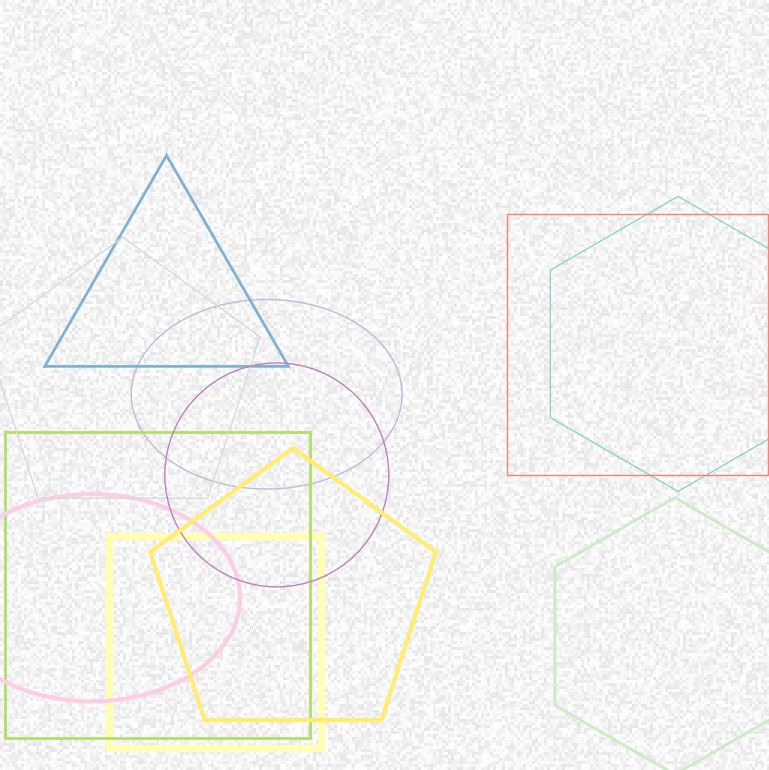[{"shape": "hexagon", "thickness": 0.5, "radius": 0.96, "center": [0.881, 0.553]}, {"shape": "square", "thickness": 2.5, "radius": 0.69, "center": [0.279, 0.166]}, {"shape": "oval", "thickness": 0.5, "radius": 0.88, "center": [0.346, 0.488]}, {"shape": "square", "thickness": 0.5, "radius": 0.85, "center": [0.827, 0.552]}, {"shape": "triangle", "thickness": 1, "radius": 0.91, "center": [0.216, 0.616]}, {"shape": "square", "thickness": 1, "radius": 0.99, "center": [0.205, 0.24]}, {"shape": "oval", "thickness": 1.5, "radius": 0.96, "center": [0.119, 0.224]}, {"shape": "pentagon", "thickness": 0.5, "radius": 0.94, "center": [0.159, 0.505]}, {"shape": "circle", "thickness": 0.5, "radius": 0.73, "center": [0.359, 0.383]}, {"shape": "hexagon", "thickness": 1, "radius": 0.9, "center": [0.876, 0.174]}, {"shape": "pentagon", "thickness": 1.5, "radius": 0.98, "center": [0.381, 0.223]}]